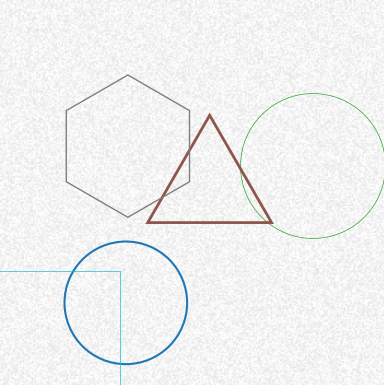[{"shape": "circle", "thickness": 1.5, "radius": 0.8, "center": [0.327, 0.213]}, {"shape": "circle", "thickness": 0.5, "radius": 0.94, "center": [0.813, 0.569]}, {"shape": "triangle", "thickness": 2, "radius": 0.93, "center": [0.545, 0.515]}, {"shape": "hexagon", "thickness": 1, "radius": 0.92, "center": [0.332, 0.62]}, {"shape": "square", "thickness": 0.5, "radius": 0.86, "center": [0.14, 0.124]}]